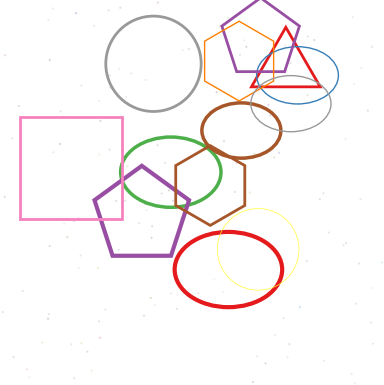[{"shape": "triangle", "thickness": 2, "radius": 0.52, "center": [0.742, 0.826]}, {"shape": "oval", "thickness": 3, "radius": 0.7, "center": [0.593, 0.3]}, {"shape": "oval", "thickness": 1, "radius": 0.53, "center": [0.773, 0.804]}, {"shape": "oval", "thickness": 2.5, "radius": 0.65, "center": [0.444, 0.553]}, {"shape": "pentagon", "thickness": 2, "radius": 0.53, "center": [0.677, 0.9]}, {"shape": "pentagon", "thickness": 3, "radius": 0.65, "center": [0.368, 0.44]}, {"shape": "hexagon", "thickness": 1, "radius": 0.52, "center": [0.621, 0.841]}, {"shape": "circle", "thickness": 0.5, "radius": 0.53, "center": [0.671, 0.352]}, {"shape": "hexagon", "thickness": 2, "radius": 0.52, "center": [0.546, 0.518]}, {"shape": "oval", "thickness": 2.5, "radius": 0.51, "center": [0.627, 0.661]}, {"shape": "square", "thickness": 2, "radius": 0.66, "center": [0.184, 0.563]}, {"shape": "oval", "thickness": 1, "radius": 0.52, "center": [0.756, 0.731]}, {"shape": "circle", "thickness": 2, "radius": 0.62, "center": [0.399, 0.834]}]